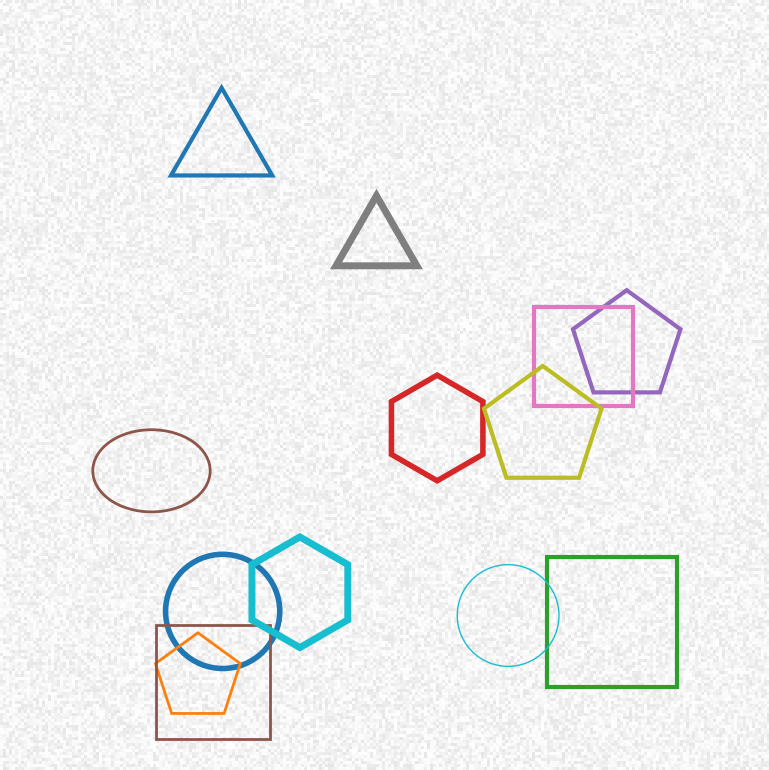[{"shape": "circle", "thickness": 2, "radius": 0.37, "center": [0.289, 0.206]}, {"shape": "triangle", "thickness": 1.5, "radius": 0.38, "center": [0.288, 0.81]}, {"shape": "pentagon", "thickness": 1, "radius": 0.29, "center": [0.257, 0.12]}, {"shape": "square", "thickness": 1.5, "radius": 0.42, "center": [0.795, 0.192]}, {"shape": "hexagon", "thickness": 2, "radius": 0.34, "center": [0.568, 0.444]}, {"shape": "pentagon", "thickness": 1.5, "radius": 0.37, "center": [0.814, 0.55]}, {"shape": "square", "thickness": 1, "radius": 0.37, "center": [0.276, 0.114]}, {"shape": "oval", "thickness": 1, "radius": 0.38, "center": [0.197, 0.389]}, {"shape": "square", "thickness": 1.5, "radius": 0.32, "center": [0.758, 0.537]}, {"shape": "triangle", "thickness": 2.5, "radius": 0.3, "center": [0.489, 0.685]}, {"shape": "pentagon", "thickness": 1.5, "radius": 0.4, "center": [0.705, 0.444]}, {"shape": "hexagon", "thickness": 2.5, "radius": 0.36, "center": [0.389, 0.231]}, {"shape": "circle", "thickness": 0.5, "radius": 0.33, "center": [0.66, 0.201]}]